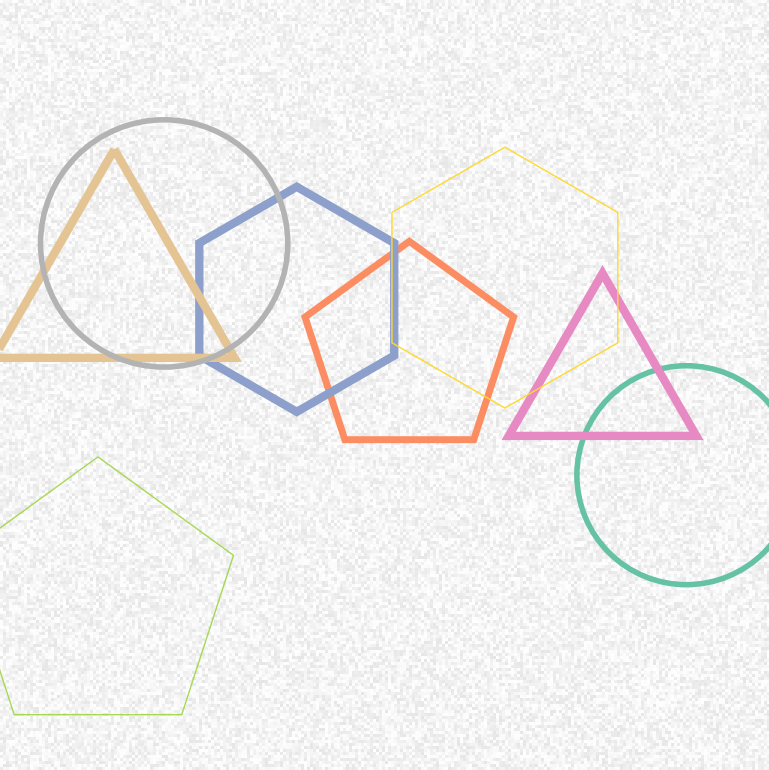[{"shape": "circle", "thickness": 2, "radius": 0.71, "center": [0.891, 0.383]}, {"shape": "pentagon", "thickness": 2.5, "radius": 0.71, "center": [0.532, 0.544]}, {"shape": "hexagon", "thickness": 3, "radius": 0.73, "center": [0.385, 0.611]}, {"shape": "triangle", "thickness": 3, "radius": 0.7, "center": [0.783, 0.504]}, {"shape": "pentagon", "thickness": 0.5, "radius": 0.93, "center": [0.127, 0.222]}, {"shape": "hexagon", "thickness": 0.5, "radius": 0.85, "center": [0.656, 0.639]}, {"shape": "triangle", "thickness": 3, "radius": 0.9, "center": [0.148, 0.625]}, {"shape": "circle", "thickness": 2, "radius": 0.8, "center": [0.213, 0.684]}]